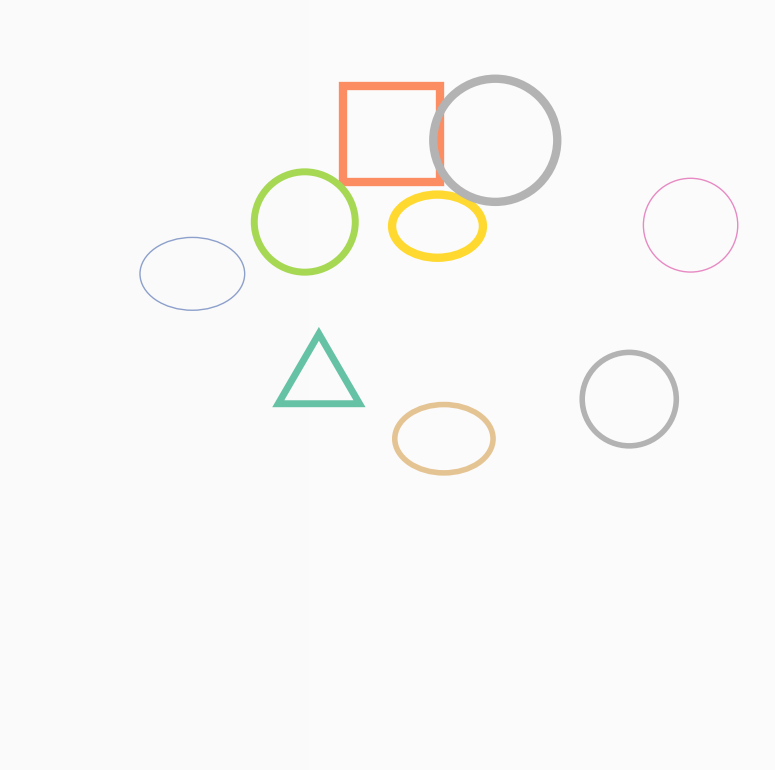[{"shape": "triangle", "thickness": 2.5, "radius": 0.3, "center": [0.411, 0.506]}, {"shape": "square", "thickness": 3, "radius": 0.31, "center": [0.505, 0.826]}, {"shape": "oval", "thickness": 0.5, "radius": 0.34, "center": [0.248, 0.644]}, {"shape": "circle", "thickness": 0.5, "radius": 0.3, "center": [0.891, 0.708]}, {"shape": "circle", "thickness": 2.5, "radius": 0.33, "center": [0.393, 0.712]}, {"shape": "oval", "thickness": 3, "radius": 0.29, "center": [0.565, 0.706]}, {"shape": "oval", "thickness": 2, "radius": 0.32, "center": [0.573, 0.43]}, {"shape": "circle", "thickness": 3, "radius": 0.4, "center": [0.639, 0.818]}, {"shape": "circle", "thickness": 2, "radius": 0.3, "center": [0.812, 0.482]}]